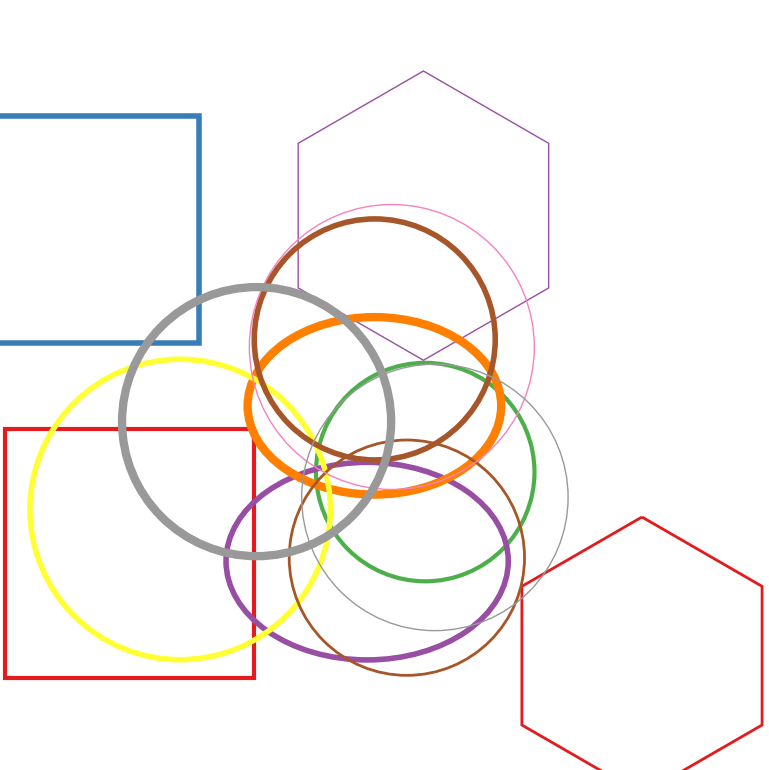[{"shape": "square", "thickness": 1.5, "radius": 0.81, "center": [0.168, 0.281]}, {"shape": "hexagon", "thickness": 1, "radius": 0.9, "center": [0.834, 0.148]}, {"shape": "square", "thickness": 2, "radius": 0.74, "center": [0.111, 0.702]}, {"shape": "circle", "thickness": 1.5, "radius": 0.71, "center": [0.552, 0.387]}, {"shape": "oval", "thickness": 2, "radius": 0.92, "center": [0.477, 0.271]}, {"shape": "hexagon", "thickness": 0.5, "radius": 0.94, "center": [0.55, 0.72]}, {"shape": "oval", "thickness": 3, "radius": 0.82, "center": [0.486, 0.473]}, {"shape": "circle", "thickness": 2, "radius": 0.98, "center": [0.234, 0.338]}, {"shape": "circle", "thickness": 2, "radius": 0.78, "center": [0.487, 0.559]}, {"shape": "circle", "thickness": 1, "radius": 0.76, "center": [0.528, 0.276]}, {"shape": "circle", "thickness": 0.5, "radius": 0.93, "center": [0.509, 0.549]}, {"shape": "circle", "thickness": 3, "radius": 0.87, "center": [0.333, 0.452]}, {"shape": "circle", "thickness": 0.5, "radius": 0.87, "center": [0.565, 0.354]}]